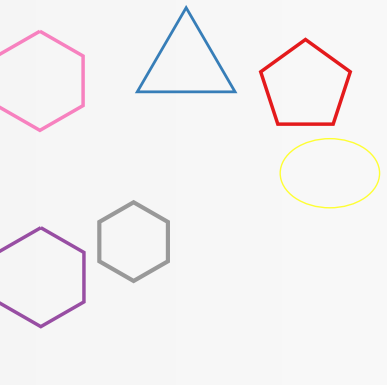[{"shape": "pentagon", "thickness": 2.5, "radius": 0.61, "center": [0.788, 0.776]}, {"shape": "triangle", "thickness": 2, "radius": 0.73, "center": [0.48, 0.834]}, {"shape": "hexagon", "thickness": 2.5, "radius": 0.64, "center": [0.105, 0.28]}, {"shape": "oval", "thickness": 1, "radius": 0.64, "center": [0.851, 0.55]}, {"shape": "hexagon", "thickness": 2.5, "radius": 0.64, "center": [0.103, 0.79]}, {"shape": "hexagon", "thickness": 3, "radius": 0.51, "center": [0.345, 0.372]}]